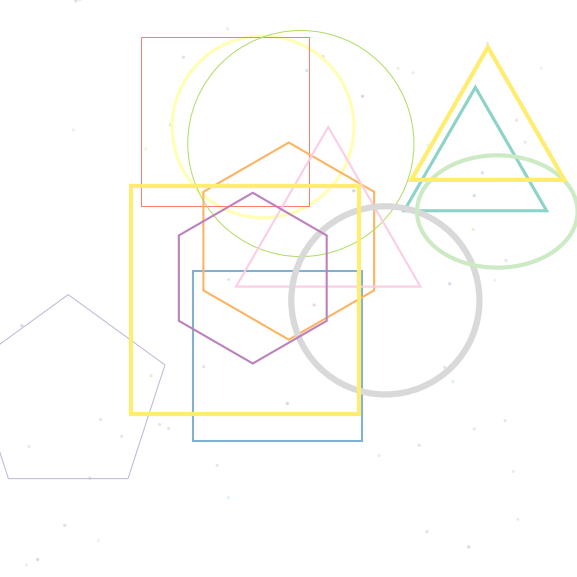[{"shape": "triangle", "thickness": 1.5, "radius": 0.71, "center": [0.823, 0.705]}, {"shape": "circle", "thickness": 1.5, "radius": 0.79, "center": [0.455, 0.78]}, {"shape": "pentagon", "thickness": 0.5, "radius": 0.88, "center": [0.118, 0.313]}, {"shape": "square", "thickness": 0.5, "radius": 0.73, "center": [0.389, 0.789]}, {"shape": "square", "thickness": 1, "radius": 0.73, "center": [0.48, 0.383]}, {"shape": "hexagon", "thickness": 1, "radius": 0.85, "center": [0.5, 0.582]}, {"shape": "circle", "thickness": 0.5, "radius": 0.98, "center": [0.521, 0.751]}, {"shape": "triangle", "thickness": 1, "radius": 0.92, "center": [0.568, 0.595]}, {"shape": "circle", "thickness": 3, "radius": 0.81, "center": [0.667, 0.479]}, {"shape": "hexagon", "thickness": 1, "radius": 0.74, "center": [0.438, 0.518]}, {"shape": "oval", "thickness": 2, "radius": 0.69, "center": [0.861, 0.633]}, {"shape": "triangle", "thickness": 2, "radius": 0.77, "center": [0.845, 0.764]}, {"shape": "square", "thickness": 2, "radius": 0.99, "center": [0.424, 0.48]}]